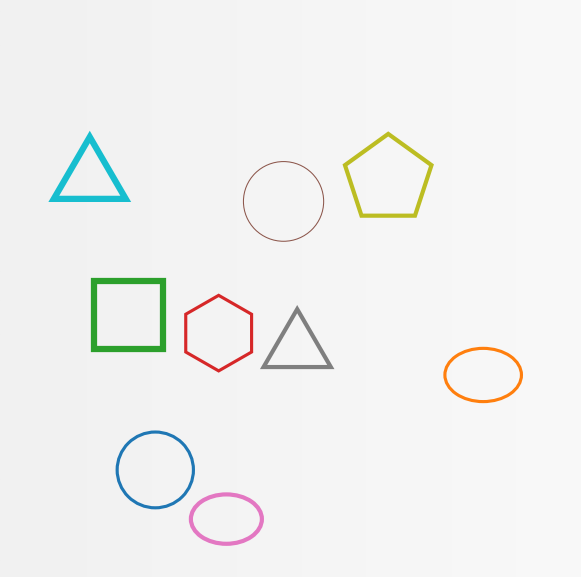[{"shape": "circle", "thickness": 1.5, "radius": 0.33, "center": [0.267, 0.185]}, {"shape": "oval", "thickness": 1.5, "radius": 0.33, "center": [0.831, 0.35]}, {"shape": "square", "thickness": 3, "radius": 0.29, "center": [0.221, 0.454]}, {"shape": "hexagon", "thickness": 1.5, "radius": 0.33, "center": [0.376, 0.422]}, {"shape": "circle", "thickness": 0.5, "radius": 0.35, "center": [0.488, 0.65]}, {"shape": "oval", "thickness": 2, "radius": 0.31, "center": [0.389, 0.1]}, {"shape": "triangle", "thickness": 2, "radius": 0.33, "center": [0.511, 0.397]}, {"shape": "pentagon", "thickness": 2, "radius": 0.39, "center": [0.668, 0.689]}, {"shape": "triangle", "thickness": 3, "radius": 0.36, "center": [0.154, 0.691]}]